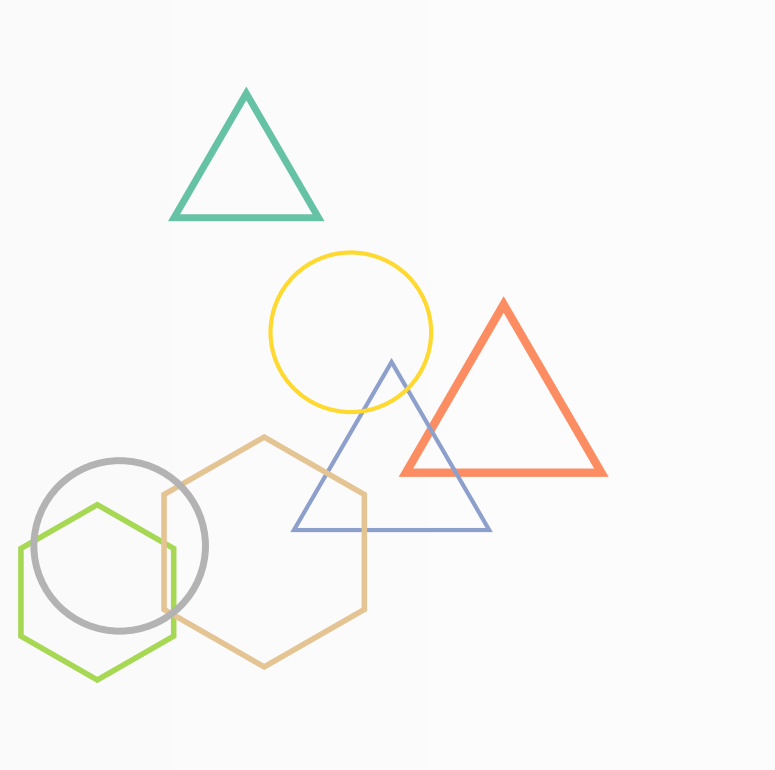[{"shape": "triangle", "thickness": 2.5, "radius": 0.54, "center": [0.318, 0.771]}, {"shape": "triangle", "thickness": 3, "radius": 0.73, "center": [0.65, 0.459]}, {"shape": "triangle", "thickness": 1.5, "radius": 0.73, "center": [0.505, 0.384]}, {"shape": "hexagon", "thickness": 2, "radius": 0.57, "center": [0.126, 0.231]}, {"shape": "circle", "thickness": 1.5, "radius": 0.52, "center": [0.453, 0.568]}, {"shape": "hexagon", "thickness": 2, "radius": 0.75, "center": [0.341, 0.283]}, {"shape": "circle", "thickness": 2.5, "radius": 0.55, "center": [0.154, 0.291]}]